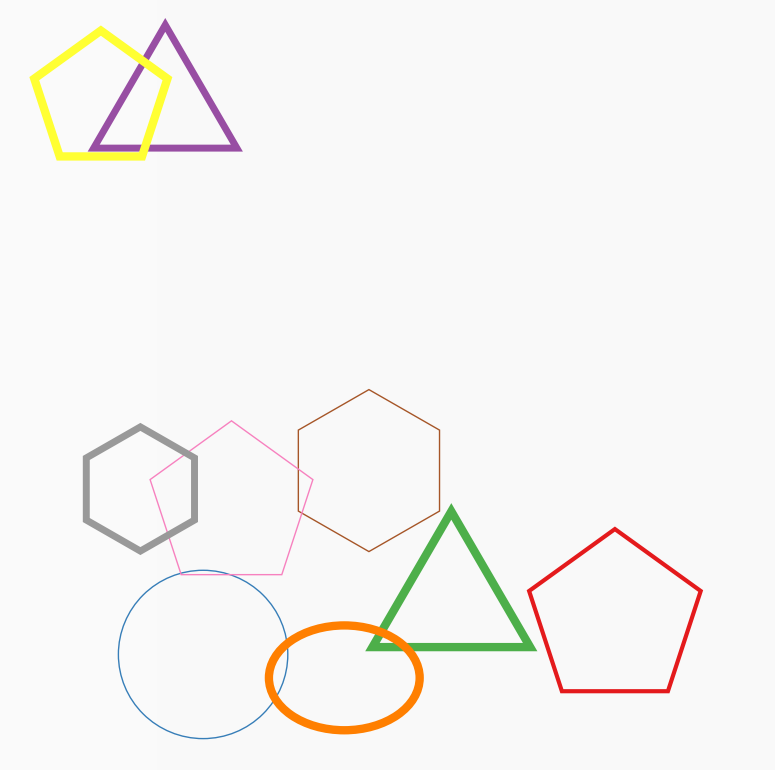[{"shape": "pentagon", "thickness": 1.5, "radius": 0.58, "center": [0.793, 0.196]}, {"shape": "circle", "thickness": 0.5, "radius": 0.55, "center": [0.262, 0.15]}, {"shape": "triangle", "thickness": 3, "radius": 0.59, "center": [0.582, 0.218]}, {"shape": "triangle", "thickness": 2.5, "radius": 0.53, "center": [0.213, 0.861]}, {"shape": "oval", "thickness": 3, "radius": 0.49, "center": [0.444, 0.12]}, {"shape": "pentagon", "thickness": 3, "radius": 0.45, "center": [0.13, 0.87]}, {"shape": "hexagon", "thickness": 0.5, "radius": 0.53, "center": [0.476, 0.389]}, {"shape": "pentagon", "thickness": 0.5, "radius": 0.55, "center": [0.299, 0.343]}, {"shape": "hexagon", "thickness": 2.5, "radius": 0.4, "center": [0.181, 0.365]}]